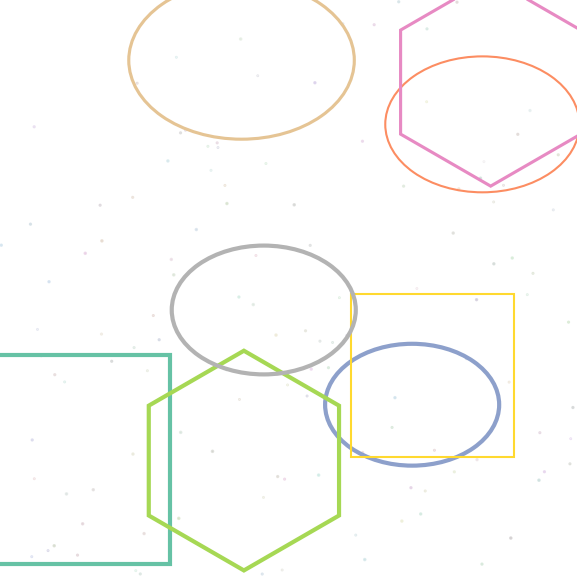[{"shape": "square", "thickness": 2, "radius": 0.91, "center": [0.113, 0.203]}, {"shape": "oval", "thickness": 1, "radius": 0.84, "center": [0.835, 0.784]}, {"shape": "oval", "thickness": 2, "radius": 0.75, "center": [0.714, 0.298]}, {"shape": "hexagon", "thickness": 1.5, "radius": 0.9, "center": [0.85, 0.857]}, {"shape": "hexagon", "thickness": 2, "radius": 0.95, "center": [0.422, 0.202]}, {"shape": "square", "thickness": 1, "radius": 0.7, "center": [0.75, 0.349]}, {"shape": "oval", "thickness": 1.5, "radius": 0.98, "center": [0.418, 0.895]}, {"shape": "oval", "thickness": 2, "radius": 0.8, "center": [0.457, 0.462]}]